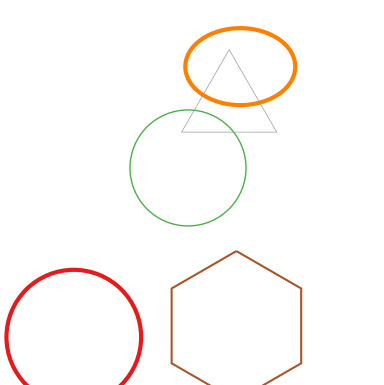[{"shape": "circle", "thickness": 3, "radius": 0.87, "center": [0.192, 0.124]}, {"shape": "circle", "thickness": 1, "radius": 0.75, "center": [0.488, 0.564]}, {"shape": "oval", "thickness": 3, "radius": 0.71, "center": [0.624, 0.827]}, {"shape": "hexagon", "thickness": 1.5, "radius": 0.97, "center": [0.614, 0.154]}, {"shape": "triangle", "thickness": 0.5, "radius": 0.71, "center": [0.595, 0.728]}]